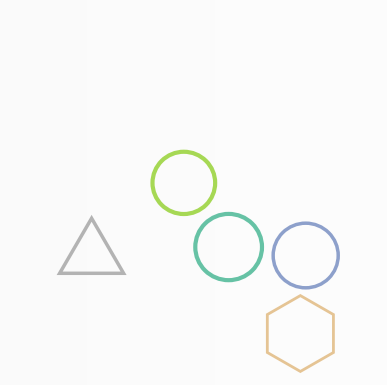[{"shape": "circle", "thickness": 3, "radius": 0.43, "center": [0.59, 0.358]}, {"shape": "circle", "thickness": 2.5, "radius": 0.42, "center": [0.789, 0.336]}, {"shape": "circle", "thickness": 3, "radius": 0.4, "center": [0.474, 0.525]}, {"shape": "hexagon", "thickness": 2, "radius": 0.49, "center": [0.775, 0.134]}, {"shape": "triangle", "thickness": 2.5, "radius": 0.48, "center": [0.236, 0.338]}]